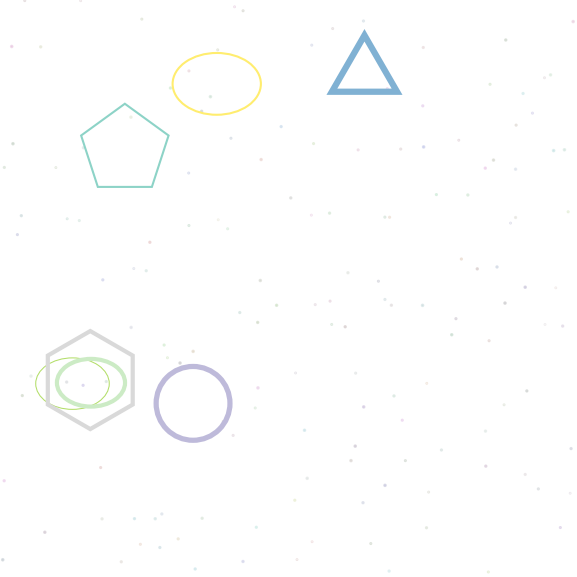[{"shape": "pentagon", "thickness": 1, "radius": 0.4, "center": [0.216, 0.74]}, {"shape": "circle", "thickness": 2.5, "radius": 0.32, "center": [0.334, 0.301]}, {"shape": "triangle", "thickness": 3, "radius": 0.33, "center": [0.631, 0.873]}, {"shape": "oval", "thickness": 0.5, "radius": 0.32, "center": [0.126, 0.335]}, {"shape": "hexagon", "thickness": 2, "radius": 0.42, "center": [0.156, 0.341]}, {"shape": "oval", "thickness": 2, "radius": 0.29, "center": [0.158, 0.336]}, {"shape": "oval", "thickness": 1, "radius": 0.38, "center": [0.375, 0.854]}]